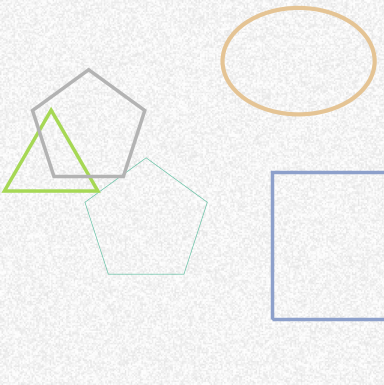[{"shape": "pentagon", "thickness": 0.5, "radius": 0.84, "center": [0.38, 0.423]}, {"shape": "square", "thickness": 2.5, "radius": 0.95, "center": [0.898, 0.363]}, {"shape": "triangle", "thickness": 2.5, "radius": 0.7, "center": [0.133, 0.574]}, {"shape": "oval", "thickness": 3, "radius": 0.99, "center": [0.776, 0.841]}, {"shape": "pentagon", "thickness": 2.5, "radius": 0.77, "center": [0.23, 0.666]}]